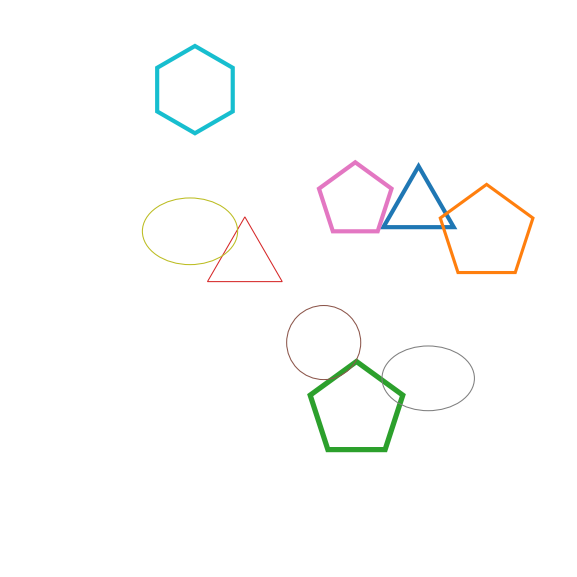[{"shape": "triangle", "thickness": 2, "radius": 0.35, "center": [0.725, 0.641]}, {"shape": "pentagon", "thickness": 1.5, "radius": 0.42, "center": [0.843, 0.595]}, {"shape": "pentagon", "thickness": 2.5, "radius": 0.42, "center": [0.617, 0.289]}, {"shape": "triangle", "thickness": 0.5, "radius": 0.37, "center": [0.424, 0.549]}, {"shape": "circle", "thickness": 0.5, "radius": 0.32, "center": [0.56, 0.406]}, {"shape": "pentagon", "thickness": 2, "radius": 0.33, "center": [0.615, 0.652]}, {"shape": "oval", "thickness": 0.5, "radius": 0.4, "center": [0.741, 0.344]}, {"shape": "oval", "thickness": 0.5, "radius": 0.41, "center": [0.329, 0.599]}, {"shape": "hexagon", "thickness": 2, "radius": 0.38, "center": [0.338, 0.844]}]